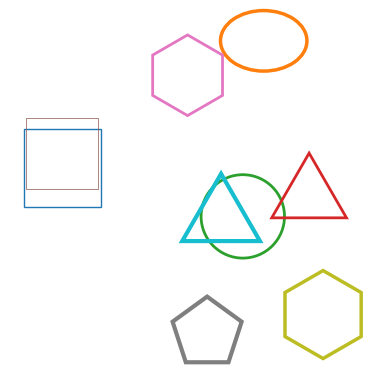[{"shape": "square", "thickness": 1, "radius": 0.5, "center": [0.162, 0.563]}, {"shape": "oval", "thickness": 2.5, "radius": 0.56, "center": [0.685, 0.894]}, {"shape": "circle", "thickness": 2, "radius": 0.54, "center": [0.631, 0.438]}, {"shape": "triangle", "thickness": 2, "radius": 0.56, "center": [0.803, 0.49]}, {"shape": "square", "thickness": 0.5, "radius": 0.46, "center": [0.161, 0.602]}, {"shape": "hexagon", "thickness": 2, "radius": 0.52, "center": [0.487, 0.805]}, {"shape": "pentagon", "thickness": 3, "radius": 0.47, "center": [0.538, 0.135]}, {"shape": "hexagon", "thickness": 2.5, "radius": 0.57, "center": [0.839, 0.183]}, {"shape": "triangle", "thickness": 3, "radius": 0.58, "center": [0.574, 0.432]}]